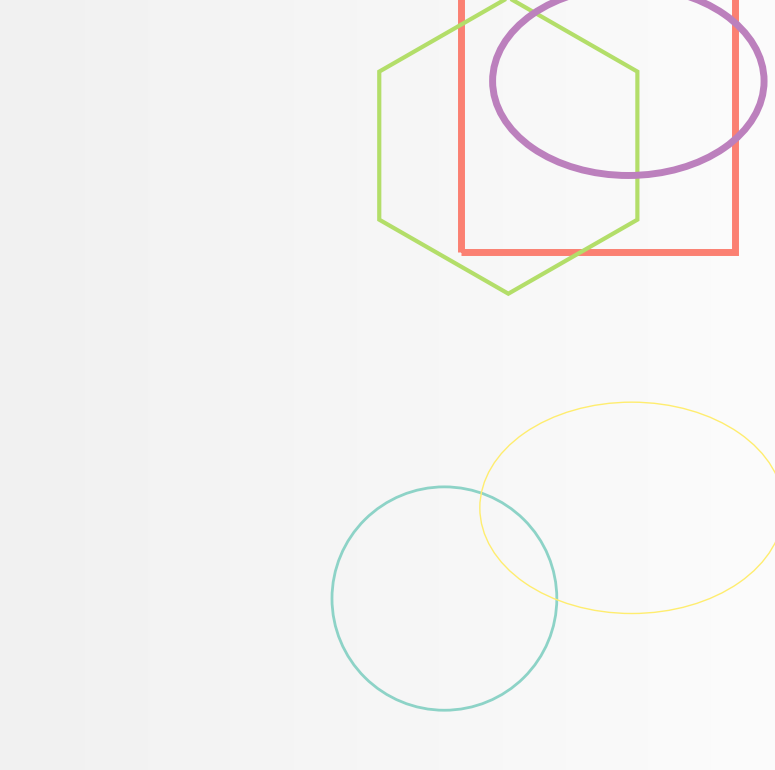[{"shape": "circle", "thickness": 1, "radius": 0.73, "center": [0.573, 0.223]}, {"shape": "square", "thickness": 2.5, "radius": 0.89, "center": [0.772, 0.85]}, {"shape": "hexagon", "thickness": 1.5, "radius": 0.96, "center": [0.656, 0.811]}, {"shape": "oval", "thickness": 2.5, "radius": 0.88, "center": [0.811, 0.895]}, {"shape": "oval", "thickness": 0.5, "radius": 0.98, "center": [0.815, 0.34]}]